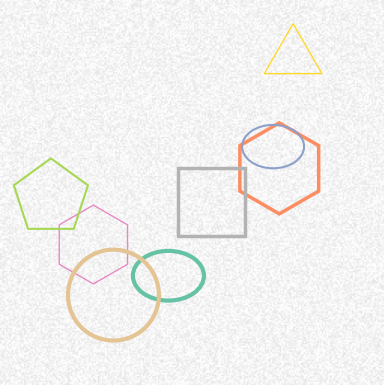[{"shape": "oval", "thickness": 3, "radius": 0.46, "center": [0.437, 0.284]}, {"shape": "hexagon", "thickness": 2.5, "radius": 0.59, "center": [0.725, 0.563]}, {"shape": "oval", "thickness": 1.5, "radius": 0.4, "center": [0.709, 0.619]}, {"shape": "hexagon", "thickness": 1, "radius": 0.51, "center": [0.243, 0.365]}, {"shape": "pentagon", "thickness": 1.5, "radius": 0.51, "center": [0.132, 0.487]}, {"shape": "triangle", "thickness": 1, "radius": 0.43, "center": [0.761, 0.852]}, {"shape": "circle", "thickness": 3, "radius": 0.59, "center": [0.295, 0.234]}, {"shape": "square", "thickness": 2.5, "radius": 0.44, "center": [0.55, 0.475]}]